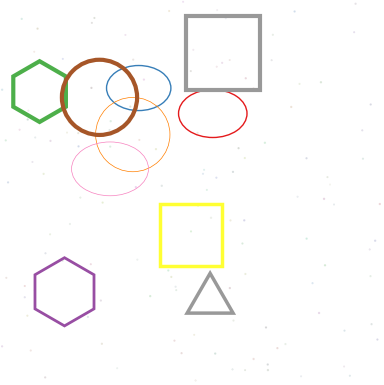[{"shape": "oval", "thickness": 1, "radius": 0.44, "center": [0.553, 0.705]}, {"shape": "oval", "thickness": 1, "radius": 0.42, "center": [0.36, 0.771]}, {"shape": "hexagon", "thickness": 3, "radius": 0.39, "center": [0.103, 0.762]}, {"shape": "hexagon", "thickness": 2, "radius": 0.44, "center": [0.168, 0.242]}, {"shape": "circle", "thickness": 0.5, "radius": 0.48, "center": [0.345, 0.65]}, {"shape": "square", "thickness": 2.5, "radius": 0.4, "center": [0.496, 0.389]}, {"shape": "circle", "thickness": 3, "radius": 0.49, "center": [0.258, 0.747]}, {"shape": "oval", "thickness": 0.5, "radius": 0.5, "center": [0.286, 0.561]}, {"shape": "triangle", "thickness": 2.5, "radius": 0.34, "center": [0.546, 0.221]}, {"shape": "square", "thickness": 3, "radius": 0.48, "center": [0.578, 0.863]}]